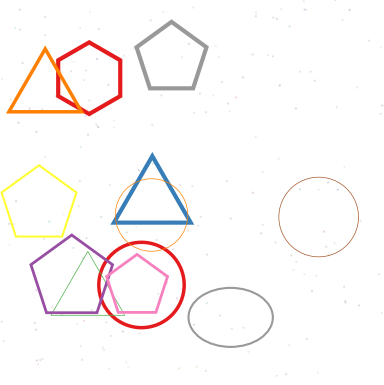[{"shape": "circle", "thickness": 2.5, "radius": 0.55, "center": [0.368, 0.26]}, {"shape": "hexagon", "thickness": 3, "radius": 0.47, "center": [0.232, 0.797]}, {"shape": "triangle", "thickness": 3, "radius": 0.58, "center": [0.396, 0.479]}, {"shape": "triangle", "thickness": 0.5, "radius": 0.55, "center": [0.228, 0.236]}, {"shape": "pentagon", "thickness": 2, "radius": 0.56, "center": [0.186, 0.278]}, {"shape": "circle", "thickness": 0.5, "radius": 0.47, "center": [0.394, 0.442]}, {"shape": "triangle", "thickness": 2.5, "radius": 0.54, "center": [0.117, 0.764]}, {"shape": "pentagon", "thickness": 1.5, "radius": 0.51, "center": [0.101, 0.468]}, {"shape": "circle", "thickness": 0.5, "radius": 0.52, "center": [0.828, 0.436]}, {"shape": "pentagon", "thickness": 2, "radius": 0.42, "center": [0.356, 0.256]}, {"shape": "pentagon", "thickness": 3, "radius": 0.48, "center": [0.446, 0.848]}, {"shape": "oval", "thickness": 1.5, "radius": 0.55, "center": [0.599, 0.176]}]